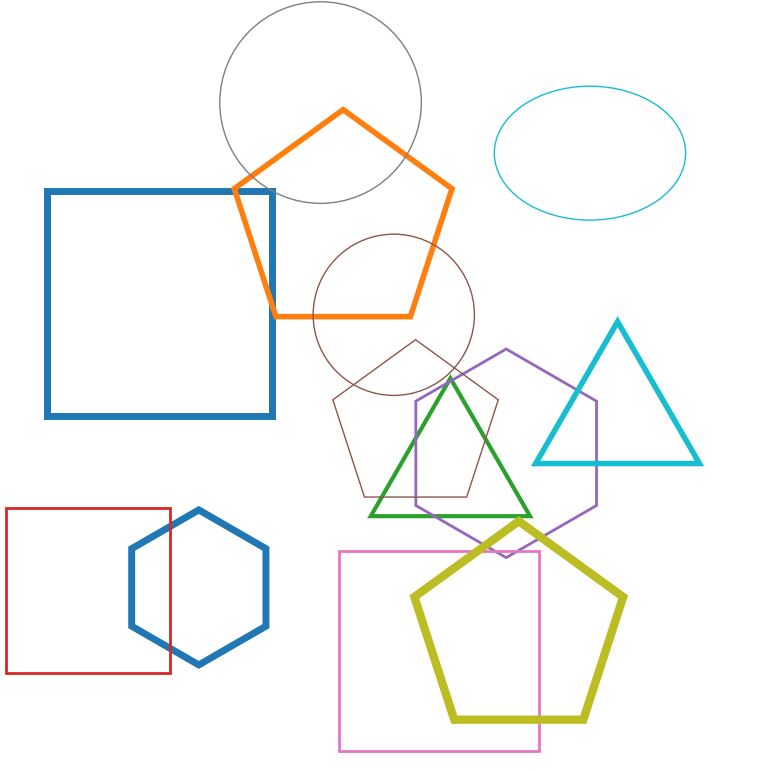[{"shape": "hexagon", "thickness": 2.5, "radius": 0.5, "center": [0.258, 0.237]}, {"shape": "square", "thickness": 2.5, "radius": 0.73, "center": [0.207, 0.606]}, {"shape": "pentagon", "thickness": 2, "radius": 0.74, "center": [0.446, 0.709]}, {"shape": "triangle", "thickness": 1.5, "radius": 0.6, "center": [0.585, 0.389]}, {"shape": "square", "thickness": 1, "radius": 0.53, "center": [0.114, 0.233]}, {"shape": "hexagon", "thickness": 1, "radius": 0.68, "center": [0.657, 0.411]}, {"shape": "circle", "thickness": 0.5, "radius": 0.52, "center": [0.511, 0.591]}, {"shape": "pentagon", "thickness": 0.5, "radius": 0.56, "center": [0.54, 0.446]}, {"shape": "square", "thickness": 1, "radius": 0.65, "center": [0.57, 0.155]}, {"shape": "circle", "thickness": 0.5, "radius": 0.65, "center": [0.416, 0.867]}, {"shape": "pentagon", "thickness": 3, "radius": 0.71, "center": [0.674, 0.181]}, {"shape": "triangle", "thickness": 2, "radius": 0.61, "center": [0.802, 0.459]}, {"shape": "oval", "thickness": 0.5, "radius": 0.62, "center": [0.766, 0.801]}]